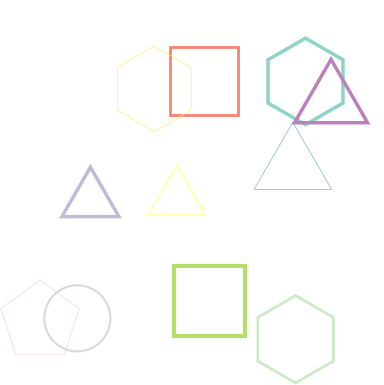[{"shape": "hexagon", "thickness": 2.5, "radius": 0.56, "center": [0.794, 0.789]}, {"shape": "triangle", "thickness": 1.5, "radius": 0.43, "center": [0.459, 0.485]}, {"shape": "triangle", "thickness": 2.5, "radius": 0.43, "center": [0.235, 0.48]}, {"shape": "square", "thickness": 2, "radius": 0.44, "center": [0.531, 0.791]}, {"shape": "triangle", "thickness": 0.5, "radius": 0.58, "center": [0.761, 0.566]}, {"shape": "square", "thickness": 3, "radius": 0.46, "center": [0.543, 0.219]}, {"shape": "pentagon", "thickness": 0.5, "radius": 0.53, "center": [0.104, 0.165]}, {"shape": "circle", "thickness": 1.5, "radius": 0.43, "center": [0.201, 0.173]}, {"shape": "triangle", "thickness": 2.5, "radius": 0.55, "center": [0.86, 0.736]}, {"shape": "hexagon", "thickness": 2, "radius": 0.57, "center": [0.768, 0.119]}, {"shape": "hexagon", "thickness": 0.5, "radius": 0.55, "center": [0.401, 0.769]}]